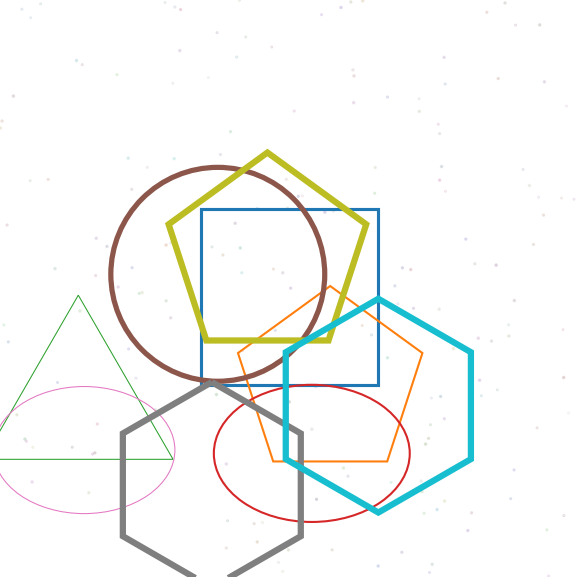[{"shape": "square", "thickness": 1.5, "radius": 0.76, "center": [0.502, 0.485]}, {"shape": "pentagon", "thickness": 1, "radius": 0.84, "center": [0.572, 0.336]}, {"shape": "triangle", "thickness": 0.5, "radius": 0.95, "center": [0.136, 0.299]}, {"shape": "oval", "thickness": 1, "radius": 0.85, "center": [0.54, 0.214]}, {"shape": "circle", "thickness": 2.5, "radius": 0.93, "center": [0.377, 0.524]}, {"shape": "oval", "thickness": 0.5, "radius": 0.79, "center": [0.146, 0.22]}, {"shape": "hexagon", "thickness": 3, "radius": 0.89, "center": [0.367, 0.16]}, {"shape": "pentagon", "thickness": 3, "radius": 0.9, "center": [0.463, 0.555]}, {"shape": "hexagon", "thickness": 3, "radius": 0.93, "center": [0.655, 0.297]}]